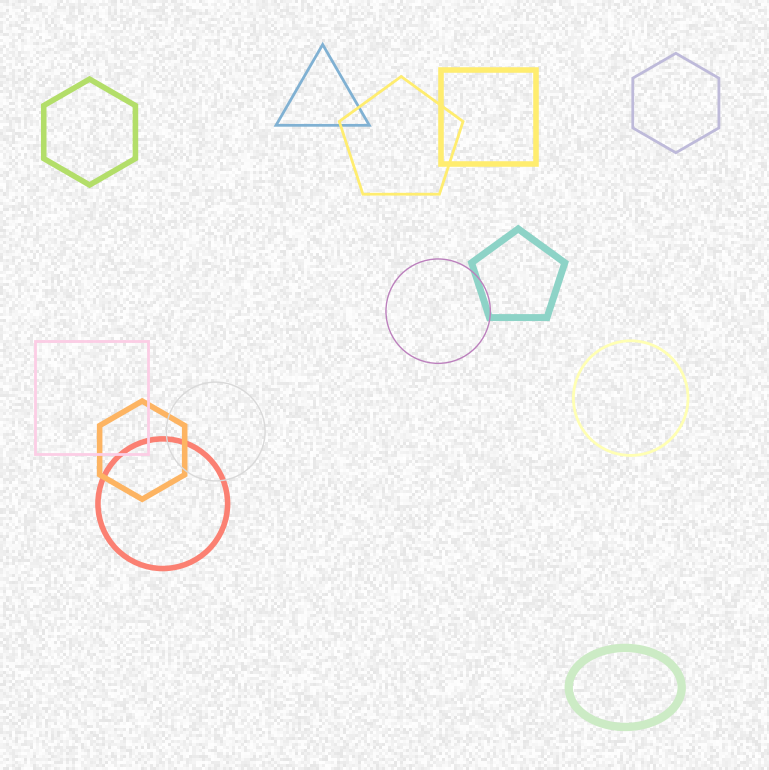[{"shape": "pentagon", "thickness": 2.5, "radius": 0.32, "center": [0.673, 0.639]}, {"shape": "circle", "thickness": 1, "radius": 0.37, "center": [0.819, 0.483]}, {"shape": "hexagon", "thickness": 1, "radius": 0.32, "center": [0.878, 0.866]}, {"shape": "circle", "thickness": 2, "radius": 0.42, "center": [0.211, 0.346]}, {"shape": "triangle", "thickness": 1, "radius": 0.35, "center": [0.419, 0.872]}, {"shape": "hexagon", "thickness": 2, "radius": 0.32, "center": [0.185, 0.415]}, {"shape": "hexagon", "thickness": 2, "radius": 0.34, "center": [0.116, 0.828]}, {"shape": "square", "thickness": 1, "radius": 0.37, "center": [0.118, 0.484]}, {"shape": "circle", "thickness": 0.5, "radius": 0.32, "center": [0.28, 0.44]}, {"shape": "circle", "thickness": 0.5, "radius": 0.34, "center": [0.569, 0.596]}, {"shape": "oval", "thickness": 3, "radius": 0.37, "center": [0.812, 0.107]}, {"shape": "square", "thickness": 2, "radius": 0.31, "center": [0.635, 0.848]}, {"shape": "pentagon", "thickness": 1, "radius": 0.42, "center": [0.521, 0.816]}]